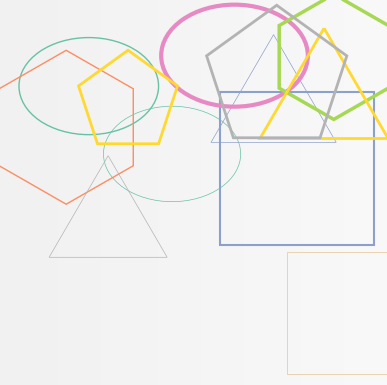[{"shape": "oval", "thickness": 1, "radius": 0.9, "center": [0.229, 0.776]}, {"shape": "oval", "thickness": 0.5, "radius": 0.89, "center": [0.444, 0.6]}, {"shape": "hexagon", "thickness": 1, "radius": 1.0, "center": [0.171, 0.669]}, {"shape": "square", "thickness": 1.5, "radius": 0.99, "center": [0.766, 0.563]}, {"shape": "triangle", "thickness": 0.5, "radius": 0.93, "center": [0.706, 0.723]}, {"shape": "oval", "thickness": 3, "radius": 0.95, "center": [0.605, 0.855]}, {"shape": "hexagon", "thickness": 2.5, "radius": 0.81, "center": [0.861, 0.852]}, {"shape": "triangle", "thickness": 2, "radius": 0.95, "center": [0.836, 0.736]}, {"shape": "pentagon", "thickness": 2, "radius": 0.67, "center": [0.33, 0.735]}, {"shape": "square", "thickness": 0.5, "radius": 0.79, "center": [0.899, 0.186]}, {"shape": "triangle", "thickness": 0.5, "radius": 0.88, "center": [0.279, 0.42]}, {"shape": "pentagon", "thickness": 2, "radius": 0.95, "center": [0.714, 0.796]}]